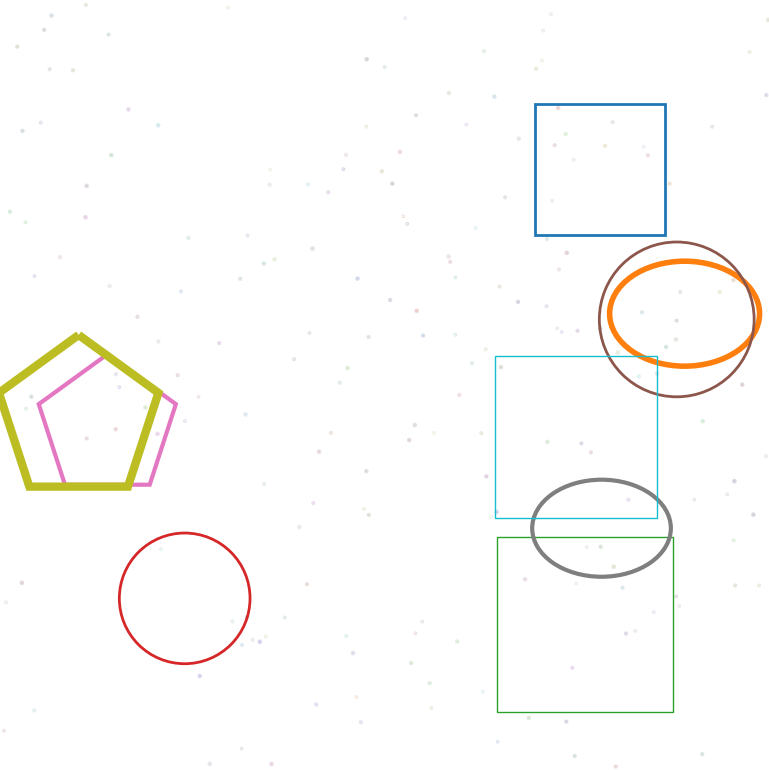[{"shape": "square", "thickness": 1, "radius": 0.42, "center": [0.779, 0.78]}, {"shape": "oval", "thickness": 2, "radius": 0.49, "center": [0.889, 0.593]}, {"shape": "square", "thickness": 0.5, "radius": 0.57, "center": [0.76, 0.189]}, {"shape": "circle", "thickness": 1, "radius": 0.42, "center": [0.24, 0.223]}, {"shape": "circle", "thickness": 1, "radius": 0.5, "center": [0.879, 0.585]}, {"shape": "pentagon", "thickness": 1.5, "radius": 0.47, "center": [0.139, 0.446]}, {"shape": "oval", "thickness": 1.5, "radius": 0.45, "center": [0.781, 0.314]}, {"shape": "pentagon", "thickness": 3, "radius": 0.54, "center": [0.102, 0.456]}, {"shape": "square", "thickness": 0.5, "radius": 0.53, "center": [0.749, 0.433]}]